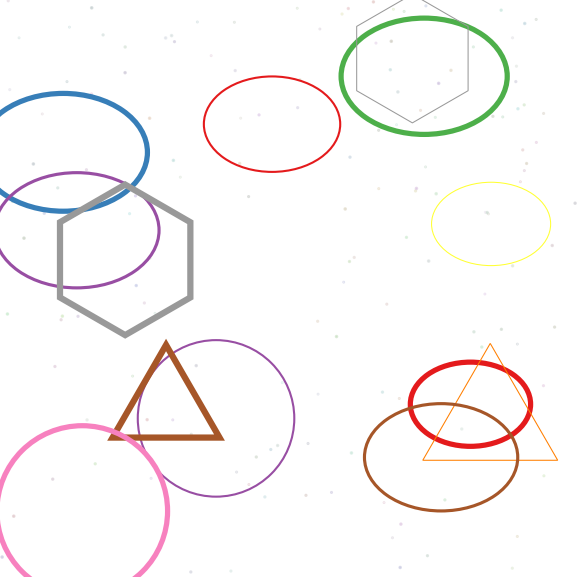[{"shape": "oval", "thickness": 1, "radius": 0.59, "center": [0.471, 0.784]}, {"shape": "oval", "thickness": 2.5, "radius": 0.52, "center": [0.815, 0.299]}, {"shape": "oval", "thickness": 2.5, "radius": 0.73, "center": [0.11, 0.735]}, {"shape": "oval", "thickness": 2.5, "radius": 0.72, "center": [0.734, 0.867]}, {"shape": "circle", "thickness": 1, "radius": 0.68, "center": [0.374, 0.275]}, {"shape": "oval", "thickness": 1.5, "radius": 0.71, "center": [0.133, 0.6]}, {"shape": "triangle", "thickness": 0.5, "radius": 0.67, "center": [0.849, 0.27]}, {"shape": "oval", "thickness": 0.5, "radius": 0.52, "center": [0.85, 0.611]}, {"shape": "oval", "thickness": 1.5, "radius": 0.66, "center": [0.764, 0.207]}, {"shape": "triangle", "thickness": 3, "radius": 0.53, "center": [0.288, 0.295]}, {"shape": "circle", "thickness": 2.5, "radius": 0.74, "center": [0.142, 0.114]}, {"shape": "hexagon", "thickness": 0.5, "radius": 0.56, "center": [0.714, 0.898]}, {"shape": "hexagon", "thickness": 3, "radius": 0.65, "center": [0.217, 0.549]}]